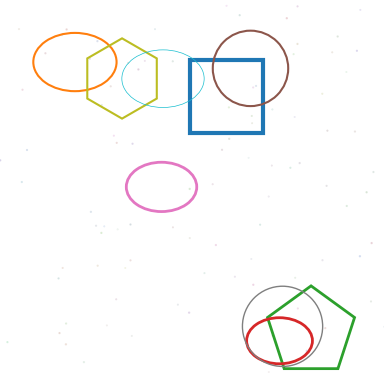[{"shape": "square", "thickness": 3, "radius": 0.47, "center": [0.589, 0.749]}, {"shape": "oval", "thickness": 1.5, "radius": 0.54, "center": [0.195, 0.839]}, {"shape": "pentagon", "thickness": 2, "radius": 0.59, "center": [0.808, 0.139]}, {"shape": "oval", "thickness": 2, "radius": 0.43, "center": [0.726, 0.115]}, {"shape": "circle", "thickness": 1.5, "radius": 0.49, "center": [0.651, 0.822]}, {"shape": "oval", "thickness": 2, "radius": 0.46, "center": [0.42, 0.515]}, {"shape": "circle", "thickness": 1, "radius": 0.52, "center": [0.734, 0.152]}, {"shape": "hexagon", "thickness": 1.5, "radius": 0.52, "center": [0.317, 0.796]}, {"shape": "oval", "thickness": 0.5, "radius": 0.53, "center": [0.423, 0.796]}]